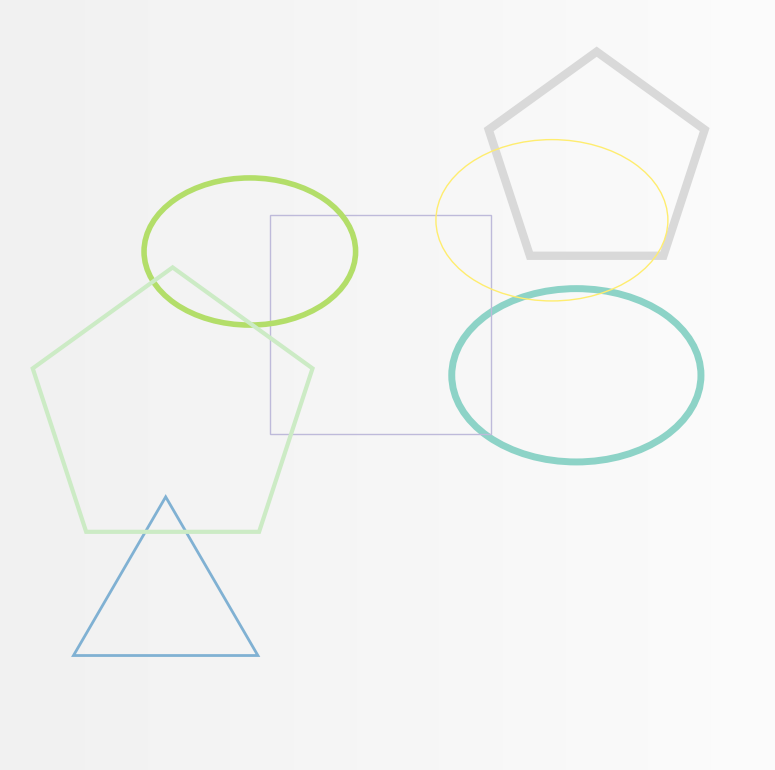[{"shape": "oval", "thickness": 2.5, "radius": 0.8, "center": [0.744, 0.513]}, {"shape": "square", "thickness": 0.5, "radius": 0.71, "center": [0.491, 0.579]}, {"shape": "triangle", "thickness": 1, "radius": 0.69, "center": [0.214, 0.217]}, {"shape": "oval", "thickness": 2, "radius": 0.68, "center": [0.322, 0.673]}, {"shape": "pentagon", "thickness": 3, "radius": 0.73, "center": [0.77, 0.786]}, {"shape": "pentagon", "thickness": 1.5, "radius": 0.95, "center": [0.223, 0.463]}, {"shape": "oval", "thickness": 0.5, "radius": 0.75, "center": [0.712, 0.714]}]